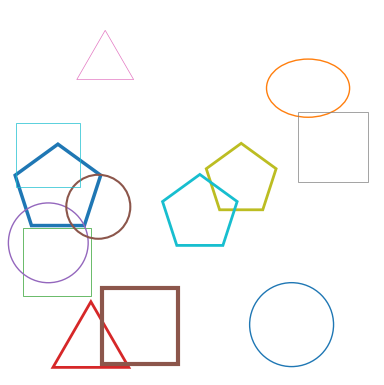[{"shape": "pentagon", "thickness": 2.5, "radius": 0.58, "center": [0.15, 0.509]}, {"shape": "circle", "thickness": 1, "radius": 0.54, "center": [0.757, 0.157]}, {"shape": "oval", "thickness": 1, "radius": 0.54, "center": [0.8, 0.771]}, {"shape": "square", "thickness": 0.5, "radius": 0.44, "center": [0.148, 0.319]}, {"shape": "triangle", "thickness": 2, "radius": 0.57, "center": [0.236, 0.103]}, {"shape": "circle", "thickness": 1, "radius": 0.52, "center": [0.125, 0.369]}, {"shape": "circle", "thickness": 1.5, "radius": 0.42, "center": [0.255, 0.463]}, {"shape": "square", "thickness": 3, "radius": 0.49, "center": [0.364, 0.153]}, {"shape": "triangle", "thickness": 0.5, "radius": 0.43, "center": [0.273, 0.836]}, {"shape": "square", "thickness": 0.5, "radius": 0.45, "center": [0.864, 0.617]}, {"shape": "pentagon", "thickness": 2, "radius": 0.48, "center": [0.626, 0.532]}, {"shape": "pentagon", "thickness": 2, "radius": 0.51, "center": [0.519, 0.445]}, {"shape": "square", "thickness": 0.5, "radius": 0.42, "center": [0.124, 0.597]}]